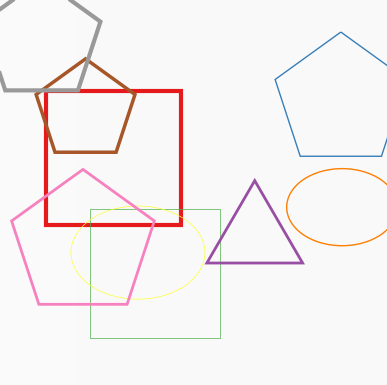[{"shape": "square", "thickness": 3, "radius": 0.87, "center": [0.293, 0.589]}, {"shape": "pentagon", "thickness": 1, "radius": 0.89, "center": [0.88, 0.738]}, {"shape": "square", "thickness": 0.5, "radius": 0.84, "center": [0.401, 0.289]}, {"shape": "triangle", "thickness": 2, "radius": 0.71, "center": [0.657, 0.388]}, {"shape": "oval", "thickness": 1, "radius": 0.72, "center": [0.883, 0.462]}, {"shape": "oval", "thickness": 0.5, "radius": 0.86, "center": [0.356, 0.344]}, {"shape": "pentagon", "thickness": 2.5, "radius": 0.67, "center": [0.221, 0.713]}, {"shape": "pentagon", "thickness": 2, "radius": 0.97, "center": [0.214, 0.366]}, {"shape": "pentagon", "thickness": 3, "radius": 0.8, "center": [0.107, 0.894]}]